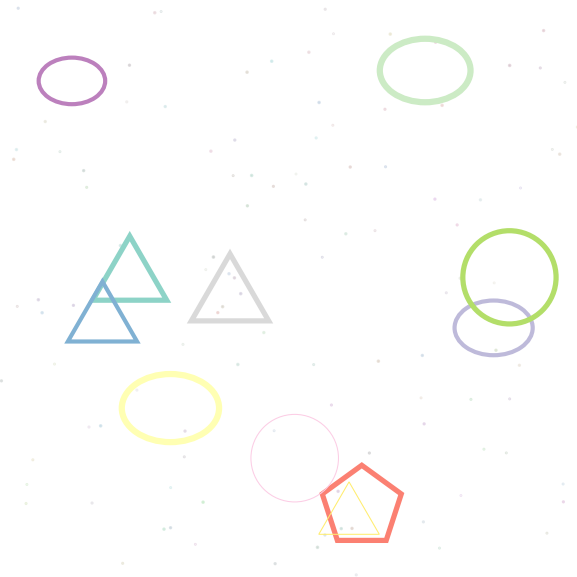[{"shape": "triangle", "thickness": 2.5, "radius": 0.37, "center": [0.225, 0.516]}, {"shape": "oval", "thickness": 3, "radius": 0.42, "center": [0.295, 0.293]}, {"shape": "oval", "thickness": 2, "radius": 0.34, "center": [0.855, 0.431]}, {"shape": "pentagon", "thickness": 2.5, "radius": 0.36, "center": [0.626, 0.122]}, {"shape": "triangle", "thickness": 2, "radius": 0.35, "center": [0.177, 0.442]}, {"shape": "circle", "thickness": 2.5, "radius": 0.4, "center": [0.882, 0.519]}, {"shape": "circle", "thickness": 0.5, "radius": 0.38, "center": [0.51, 0.206]}, {"shape": "triangle", "thickness": 2.5, "radius": 0.39, "center": [0.398, 0.482]}, {"shape": "oval", "thickness": 2, "radius": 0.29, "center": [0.125, 0.859]}, {"shape": "oval", "thickness": 3, "radius": 0.39, "center": [0.736, 0.877]}, {"shape": "triangle", "thickness": 0.5, "radius": 0.3, "center": [0.604, 0.104]}]